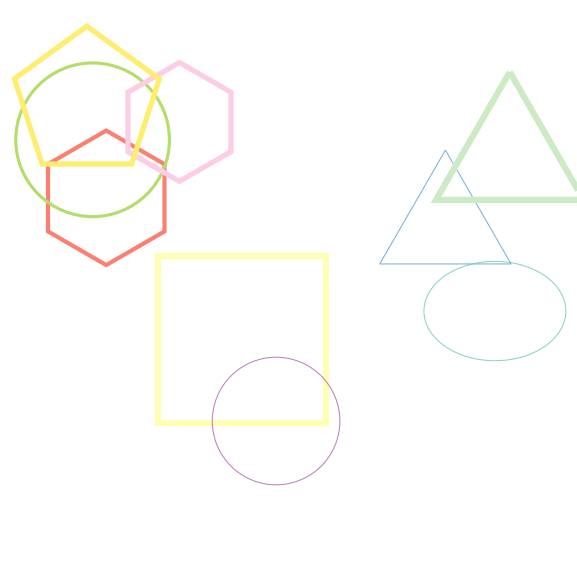[{"shape": "oval", "thickness": 0.5, "radius": 0.61, "center": [0.857, 0.461]}, {"shape": "square", "thickness": 3, "radius": 0.73, "center": [0.419, 0.411]}, {"shape": "hexagon", "thickness": 2, "radius": 0.58, "center": [0.184, 0.657]}, {"shape": "triangle", "thickness": 0.5, "radius": 0.66, "center": [0.771, 0.608]}, {"shape": "circle", "thickness": 1.5, "radius": 0.67, "center": [0.16, 0.757]}, {"shape": "hexagon", "thickness": 2.5, "radius": 0.51, "center": [0.311, 0.788]}, {"shape": "circle", "thickness": 0.5, "radius": 0.55, "center": [0.478, 0.27]}, {"shape": "triangle", "thickness": 3, "radius": 0.74, "center": [0.883, 0.727]}, {"shape": "pentagon", "thickness": 2.5, "radius": 0.66, "center": [0.15, 0.822]}]